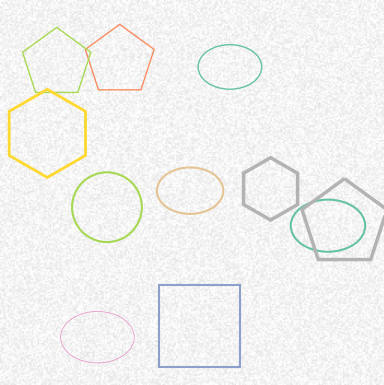[{"shape": "oval", "thickness": 1, "radius": 0.41, "center": [0.597, 0.826]}, {"shape": "oval", "thickness": 1.5, "radius": 0.48, "center": [0.852, 0.414]}, {"shape": "pentagon", "thickness": 1, "radius": 0.47, "center": [0.311, 0.843]}, {"shape": "square", "thickness": 1.5, "radius": 0.53, "center": [0.517, 0.153]}, {"shape": "oval", "thickness": 0.5, "radius": 0.48, "center": [0.253, 0.124]}, {"shape": "pentagon", "thickness": 1, "radius": 0.47, "center": [0.147, 0.835]}, {"shape": "circle", "thickness": 1.5, "radius": 0.45, "center": [0.278, 0.462]}, {"shape": "hexagon", "thickness": 2, "radius": 0.57, "center": [0.123, 0.654]}, {"shape": "oval", "thickness": 1.5, "radius": 0.43, "center": [0.494, 0.505]}, {"shape": "pentagon", "thickness": 2.5, "radius": 0.58, "center": [0.895, 0.42]}, {"shape": "hexagon", "thickness": 2.5, "radius": 0.41, "center": [0.703, 0.509]}]